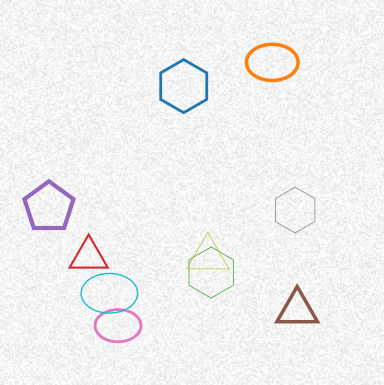[{"shape": "hexagon", "thickness": 2, "radius": 0.34, "center": [0.477, 0.776]}, {"shape": "oval", "thickness": 2.5, "radius": 0.34, "center": [0.707, 0.838]}, {"shape": "hexagon", "thickness": 0.5, "radius": 0.33, "center": [0.548, 0.292]}, {"shape": "triangle", "thickness": 1.5, "radius": 0.29, "center": [0.23, 0.334]}, {"shape": "pentagon", "thickness": 3, "radius": 0.33, "center": [0.127, 0.462]}, {"shape": "triangle", "thickness": 2.5, "radius": 0.3, "center": [0.772, 0.195]}, {"shape": "oval", "thickness": 2, "radius": 0.3, "center": [0.307, 0.154]}, {"shape": "hexagon", "thickness": 0.5, "radius": 0.3, "center": [0.767, 0.454]}, {"shape": "triangle", "thickness": 0.5, "radius": 0.32, "center": [0.54, 0.333]}, {"shape": "oval", "thickness": 1, "radius": 0.37, "center": [0.284, 0.238]}]